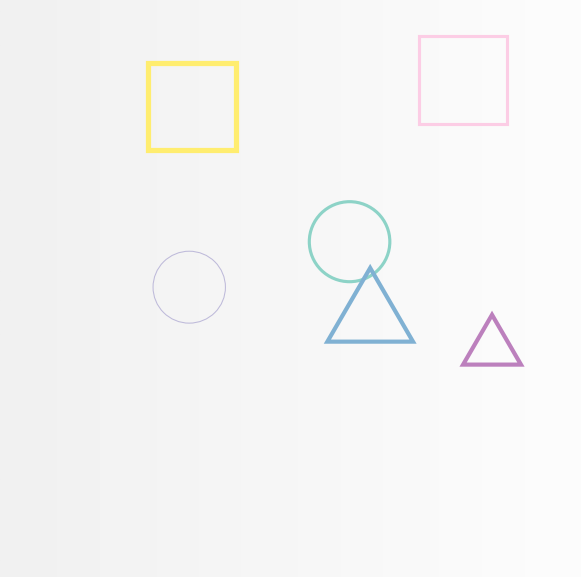[{"shape": "circle", "thickness": 1.5, "radius": 0.35, "center": [0.601, 0.581]}, {"shape": "circle", "thickness": 0.5, "radius": 0.31, "center": [0.326, 0.502]}, {"shape": "triangle", "thickness": 2, "radius": 0.43, "center": [0.637, 0.45]}, {"shape": "square", "thickness": 1.5, "radius": 0.38, "center": [0.797, 0.86]}, {"shape": "triangle", "thickness": 2, "radius": 0.29, "center": [0.846, 0.397]}, {"shape": "square", "thickness": 2.5, "radius": 0.38, "center": [0.33, 0.814]}]